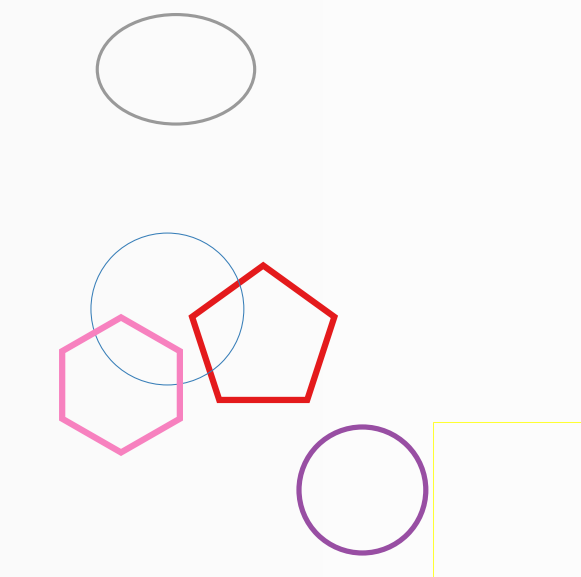[{"shape": "pentagon", "thickness": 3, "radius": 0.64, "center": [0.453, 0.411]}, {"shape": "circle", "thickness": 0.5, "radius": 0.66, "center": [0.288, 0.464]}, {"shape": "circle", "thickness": 2.5, "radius": 0.55, "center": [0.623, 0.151]}, {"shape": "square", "thickness": 0.5, "radius": 0.71, "center": [0.886, 0.128]}, {"shape": "hexagon", "thickness": 3, "radius": 0.58, "center": [0.208, 0.333]}, {"shape": "oval", "thickness": 1.5, "radius": 0.68, "center": [0.303, 0.879]}]